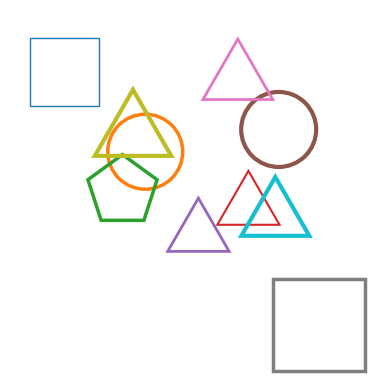[{"shape": "square", "thickness": 1, "radius": 0.44, "center": [0.167, 0.813]}, {"shape": "circle", "thickness": 2.5, "radius": 0.49, "center": [0.377, 0.606]}, {"shape": "pentagon", "thickness": 2.5, "radius": 0.47, "center": [0.318, 0.504]}, {"shape": "triangle", "thickness": 1.5, "radius": 0.47, "center": [0.645, 0.463]}, {"shape": "triangle", "thickness": 2, "radius": 0.46, "center": [0.515, 0.393]}, {"shape": "circle", "thickness": 3, "radius": 0.49, "center": [0.724, 0.664]}, {"shape": "triangle", "thickness": 2, "radius": 0.52, "center": [0.618, 0.794]}, {"shape": "square", "thickness": 2.5, "radius": 0.59, "center": [0.828, 0.156]}, {"shape": "triangle", "thickness": 3, "radius": 0.57, "center": [0.345, 0.652]}, {"shape": "triangle", "thickness": 3, "radius": 0.51, "center": [0.715, 0.438]}]